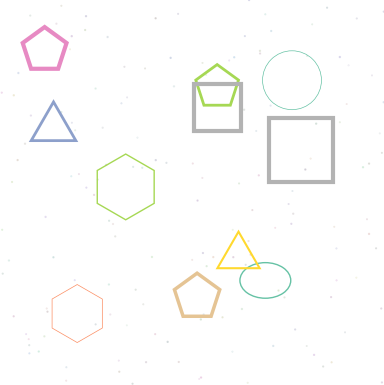[{"shape": "oval", "thickness": 1, "radius": 0.33, "center": [0.689, 0.272]}, {"shape": "circle", "thickness": 0.5, "radius": 0.38, "center": [0.758, 0.792]}, {"shape": "hexagon", "thickness": 0.5, "radius": 0.38, "center": [0.201, 0.186]}, {"shape": "triangle", "thickness": 2, "radius": 0.33, "center": [0.139, 0.668]}, {"shape": "pentagon", "thickness": 3, "radius": 0.3, "center": [0.116, 0.87]}, {"shape": "pentagon", "thickness": 2, "radius": 0.29, "center": [0.564, 0.774]}, {"shape": "hexagon", "thickness": 1, "radius": 0.43, "center": [0.327, 0.515]}, {"shape": "triangle", "thickness": 1.5, "radius": 0.32, "center": [0.62, 0.335]}, {"shape": "pentagon", "thickness": 2.5, "radius": 0.31, "center": [0.512, 0.229]}, {"shape": "square", "thickness": 3, "radius": 0.41, "center": [0.781, 0.611]}, {"shape": "square", "thickness": 3, "radius": 0.3, "center": [0.566, 0.722]}]